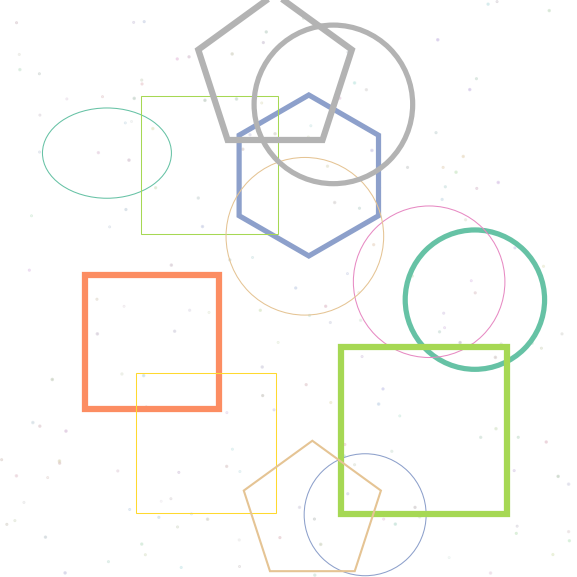[{"shape": "oval", "thickness": 0.5, "radius": 0.56, "center": [0.185, 0.734]}, {"shape": "circle", "thickness": 2.5, "radius": 0.6, "center": [0.822, 0.48]}, {"shape": "square", "thickness": 3, "radius": 0.58, "center": [0.263, 0.407]}, {"shape": "circle", "thickness": 0.5, "radius": 0.53, "center": [0.632, 0.108]}, {"shape": "hexagon", "thickness": 2.5, "radius": 0.7, "center": [0.535, 0.695]}, {"shape": "circle", "thickness": 0.5, "radius": 0.66, "center": [0.743, 0.511]}, {"shape": "square", "thickness": 0.5, "radius": 0.6, "center": [0.363, 0.714]}, {"shape": "square", "thickness": 3, "radius": 0.72, "center": [0.734, 0.254]}, {"shape": "square", "thickness": 0.5, "radius": 0.6, "center": [0.357, 0.232]}, {"shape": "circle", "thickness": 0.5, "radius": 0.68, "center": [0.528, 0.59]}, {"shape": "pentagon", "thickness": 1, "radius": 0.62, "center": [0.541, 0.111]}, {"shape": "circle", "thickness": 2.5, "radius": 0.69, "center": [0.577, 0.818]}, {"shape": "pentagon", "thickness": 3, "radius": 0.7, "center": [0.476, 0.87]}]